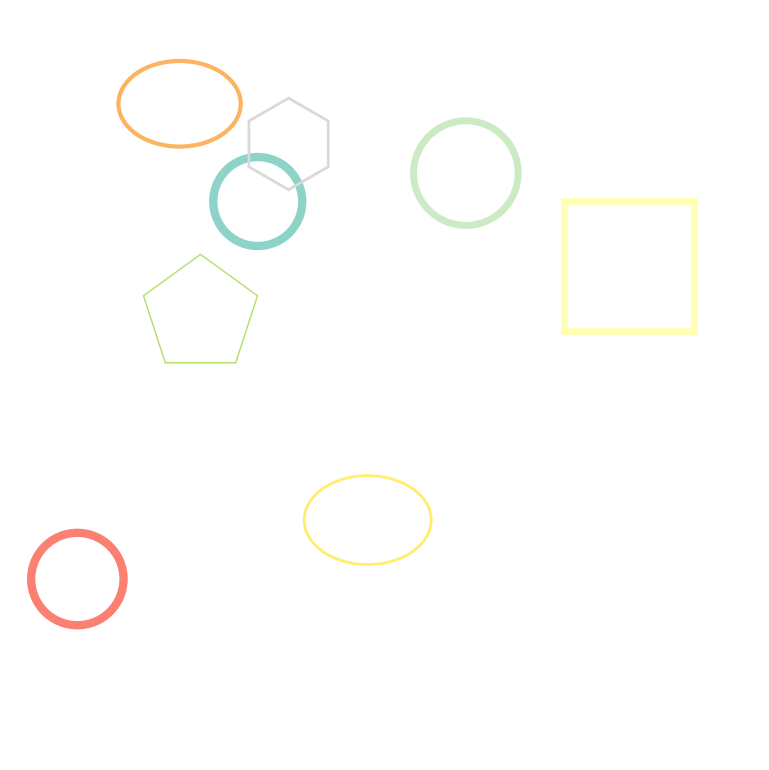[{"shape": "circle", "thickness": 3, "radius": 0.29, "center": [0.335, 0.738]}, {"shape": "square", "thickness": 2.5, "radius": 0.42, "center": [0.816, 0.654]}, {"shape": "circle", "thickness": 3, "radius": 0.3, "center": [0.1, 0.248]}, {"shape": "oval", "thickness": 1.5, "radius": 0.4, "center": [0.233, 0.865]}, {"shape": "pentagon", "thickness": 0.5, "radius": 0.39, "center": [0.26, 0.592]}, {"shape": "hexagon", "thickness": 1, "radius": 0.3, "center": [0.375, 0.813]}, {"shape": "circle", "thickness": 2.5, "radius": 0.34, "center": [0.605, 0.775]}, {"shape": "oval", "thickness": 1, "radius": 0.41, "center": [0.478, 0.325]}]